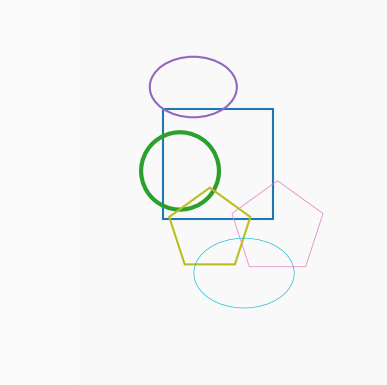[{"shape": "square", "thickness": 1.5, "radius": 0.71, "center": [0.563, 0.574]}, {"shape": "circle", "thickness": 3, "radius": 0.5, "center": [0.465, 0.556]}, {"shape": "oval", "thickness": 1.5, "radius": 0.56, "center": [0.499, 0.774]}, {"shape": "pentagon", "thickness": 0.5, "radius": 0.62, "center": [0.716, 0.407]}, {"shape": "pentagon", "thickness": 1.5, "radius": 0.55, "center": [0.541, 0.402]}, {"shape": "oval", "thickness": 0.5, "radius": 0.65, "center": [0.63, 0.291]}]